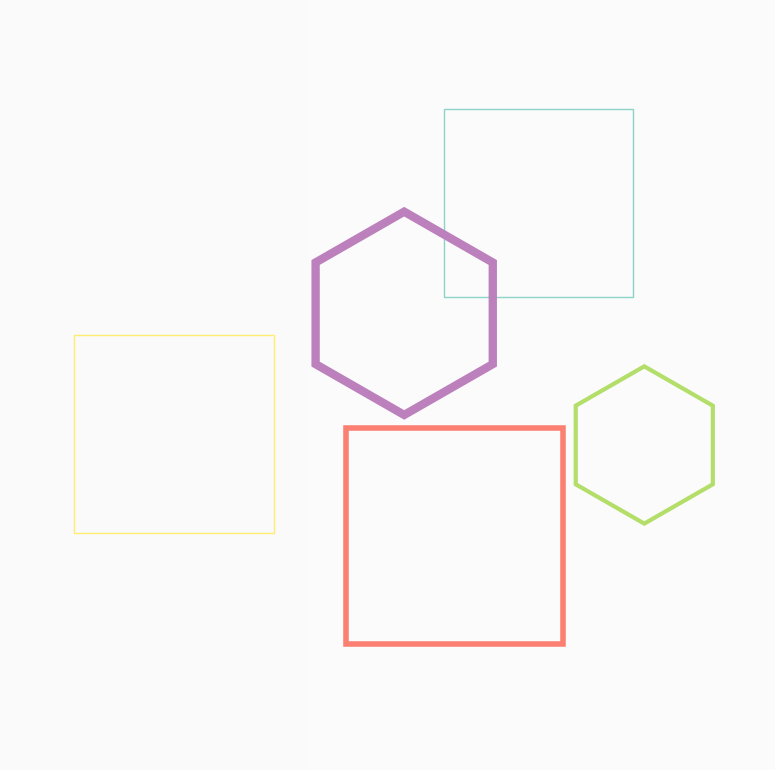[{"shape": "square", "thickness": 0.5, "radius": 0.61, "center": [0.695, 0.736]}, {"shape": "square", "thickness": 2, "radius": 0.7, "center": [0.586, 0.303]}, {"shape": "hexagon", "thickness": 1.5, "radius": 0.51, "center": [0.831, 0.422]}, {"shape": "hexagon", "thickness": 3, "radius": 0.66, "center": [0.522, 0.593]}, {"shape": "square", "thickness": 0.5, "radius": 0.64, "center": [0.225, 0.436]}]